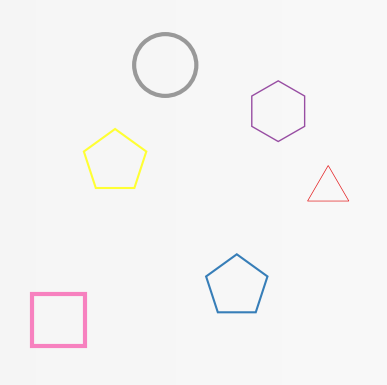[{"shape": "triangle", "thickness": 0.5, "radius": 0.31, "center": [0.847, 0.509]}, {"shape": "pentagon", "thickness": 1.5, "radius": 0.42, "center": [0.611, 0.256]}, {"shape": "hexagon", "thickness": 1, "radius": 0.39, "center": [0.718, 0.711]}, {"shape": "pentagon", "thickness": 1.5, "radius": 0.42, "center": [0.297, 0.58]}, {"shape": "square", "thickness": 3, "radius": 0.34, "center": [0.151, 0.168]}, {"shape": "circle", "thickness": 3, "radius": 0.4, "center": [0.426, 0.831]}]